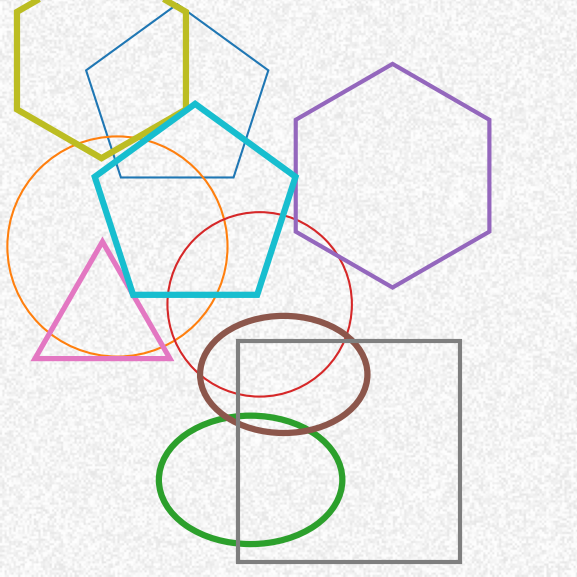[{"shape": "pentagon", "thickness": 1, "radius": 0.83, "center": [0.307, 0.826]}, {"shape": "circle", "thickness": 1, "radius": 0.95, "center": [0.203, 0.572]}, {"shape": "oval", "thickness": 3, "radius": 0.79, "center": [0.434, 0.168]}, {"shape": "circle", "thickness": 1, "radius": 0.8, "center": [0.45, 0.472]}, {"shape": "hexagon", "thickness": 2, "radius": 0.97, "center": [0.68, 0.695]}, {"shape": "oval", "thickness": 3, "radius": 0.72, "center": [0.491, 0.351]}, {"shape": "triangle", "thickness": 2.5, "radius": 0.67, "center": [0.177, 0.446]}, {"shape": "square", "thickness": 2, "radius": 0.96, "center": [0.604, 0.217]}, {"shape": "hexagon", "thickness": 3, "radius": 0.84, "center": [0.176, 0.894]}, {"shape": "pentagon", "thickness": 3, "radius": 0.91, "center": [0.338, 0.637]}]